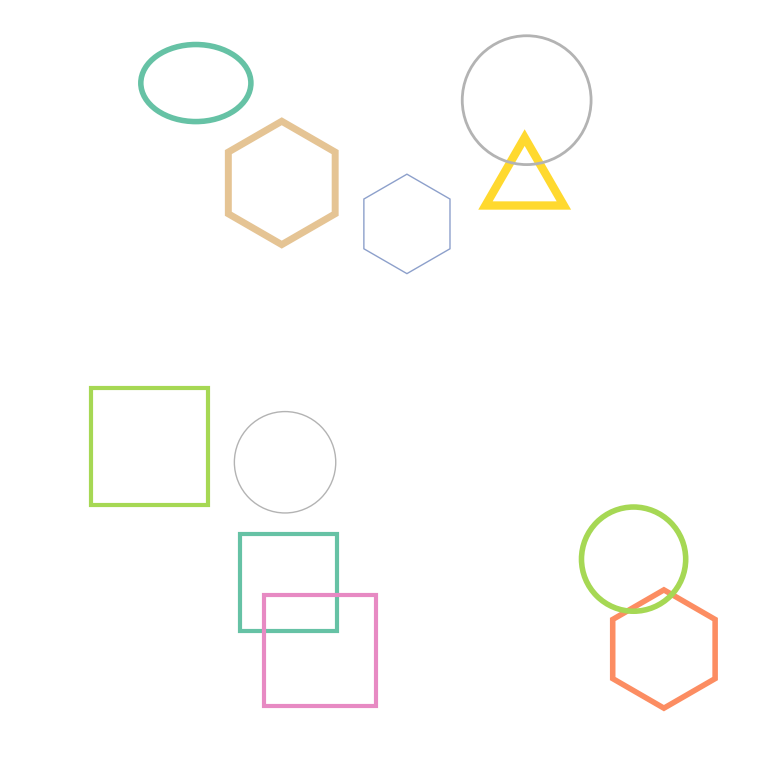[{"shape": "oval", "thickness": 2, "radius": 0.36, "center": [0.254, 0.892]}, {"shape": "square", "thickness": 1.5, "radius": 0.31, "center": [0.374, 0.244]}, {"shape": "hexagon", "thickness": 2, "radius": 0.38, "center": [0.862, 0.157]}, {"shape": "hexagon", "thickness": 0.5, "radius": 0.32, "center": [0.528, 0.709]}, {"shape": "square", "thickness": 1.5, "radius": 0.36, "center": [0.415, 0.155]}, {"shape": "circle", "thickness": 2, "radius": 0.34, "center": [0.823, 0.274]}, {"shape": "square", "thickness": 1.5, "radius": 0.38, "center": [0.194, 0.42]}, {"shape": "triangle", "thickness": 3, "radius": 0.29, "center": [0.681, 0.763]}, {"shape": "hexagon", "thickness": 2.5, "radius": 0.4, "center": [0.366, 0.762]}, {"shape": "circle", "thickness": 0.5, "radius": 0.33, "center": [0.37, 0.4]}, {"shape": "circle", "thickness": 1, "radius": 0.42, "center": [0.684, 0.87]}]